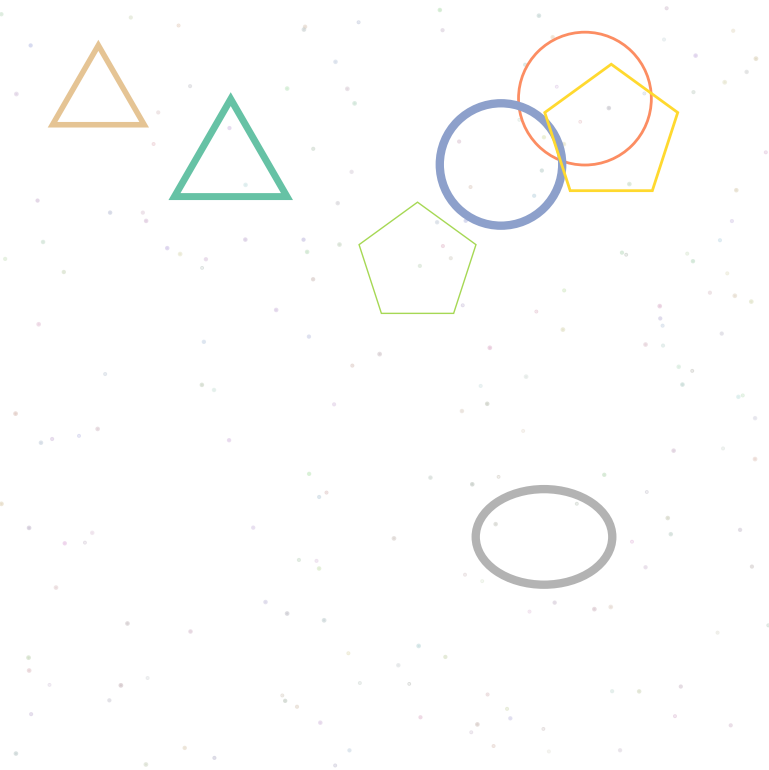[{"shape": "triangle", "thickness": 2.5, "radius": 0.42, "center": [0.3, 0.787]}, {"shape": "circle", "thickness": 1, "radius": 0.43, "center": [0.76, 0.872]}, {"shape": "circle", "thickness": 3, "radius": 0.4, "center": [0.651, 0.786]}, {"shape": "pentagon", "thickness": 0.5, "radius": 0.4, "center": [0.542, 0.658]}, {"shape": "pentagon", "thickness": 1, "radius": 0.45, "center": [0.794, 0.826]}, {"shape": "triangle", "thickness": 2, "radius": 0.34, "center": [0.128, 0.872]}, {"shape": "oval", "thickness": 3, "radius": 0.44, "center": [0.707, 0.303]}]